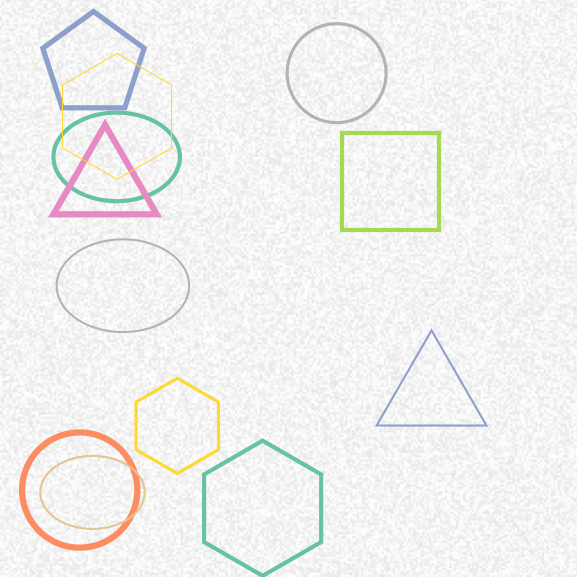[{"shape": "hexagon", "thickness": 2, "radius": 0.59, "center": [0.455, 0.119]}, {"shape": "oval", "thickness": 2, "radius": 0.55, "center": [0.202, 0.727]}, {"shape": "circle", "thickness": 3, "radius": 0.5, "center": [0.138, 0.151]}, {"shape": "triangle", "thickness": 1, "radius": 0.55, "center": [0.747, 0.317]}, {"shape": "pentagon", "thickness": 2.5, "radius": 0.46, "center": [0.162, 0.887]}, {"shape": "triangle", "thickness": 3, "radius": 0.52, "center": [0.182, 0.68]}, {"shape": "square", "thickness": 2, "radius": 0.42, "center": [0.677, 0.686]}, {"shape": "hexagon", "thickness": 0.5, "radius": 0.54, "center": [0.203, 0.798]}, {"shape": "hexagon", "thickness": 1.5, "radius": 0.41, "center": [0.307, 0.262]}, {"shape": "oval", "thickness": 1, "radius": 0.45, "center": [0.16, 0.147]}, {"shape": "circle", "thickness": 1.5, "radius": 0.43, "center": [0.583, 0.872]}, {"shape": "oval", "thickness": 1, "radius": 0.57, "center": [0.213, 0.504]}]